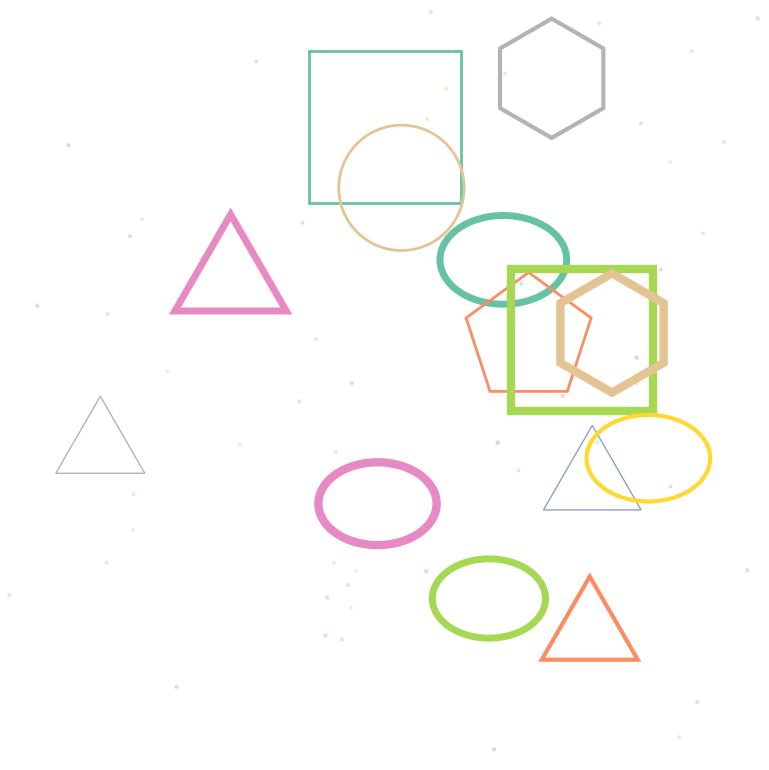[{"shape": "oval", "thickness": 2.5, "radius": 0.41, "center": [0.654, 0.663]}, {"shape": "square", "thickness": 1, "radius": 0.49, "center": [0.5, 0.835]}, {"shape": "pentagon", "thickness": 1, "radius": 0.43, "center": [0.687, 0.561]}, {"shape": "triangle", "thickness": 1.5, "radius": 0.36, "center": [0.766, 0.179]}, {"shape": "triangle", "thickness": 0.5, "radius": 0.37, "center": [0.769, 0.374]}, {"shape": "oval", "thickness": 3, "radius": 0.38, "center": [0.49, 0.346]}, {"shape": "triangle", "thickness": 2.5, "radius": 0.42, "center": [0.299, 0.638]}, {"shape": "square", "thickness": 3, "radius": 0.46, "center": [0.756, 0.559]}, {"shape": "oval", "thickness": 2.5, "radius": 0.37, "center": [0.635, 0.223]}, {"shape": "oval", "thickness": 1.5, "radius": 0.4, "center": [0.842, 0.405]}, {"shape": "hexagon", "thickness": 3, "radius": 0.39, "center": [0.795, 0.568]}, {"shape": "circle", "thickness": 1, "radius": 0.41, "center": [0.521, 0.756]}, {"shape": "hexagon", "thickness": 1.5, "radius": 0.39, "center": [0.716, 0.898]}, {"shape": "triangle", "thickness": 0.5, "radius": 0.33, "center": [0.13, 0.419]}]